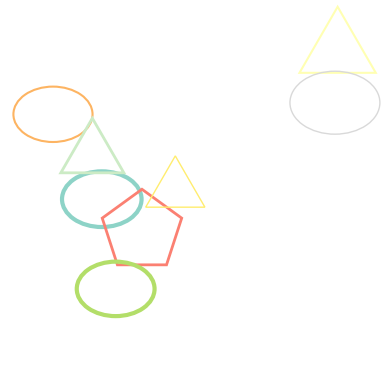[{"shape": "oval", "thickness": 3, "radius": 0.52, "center": [0.264, 0.483]}, {"shape": "triangle", "thickness": 1.5, "radius": 0.57, "center": [0.877, 0.868]}, {"shape": "pentagon", "thickness": 2, "radius": 0.54, "center": [0.369, 0.4]}, {"shape": "oval", "thickness": 1.5, "radius": 0.51, "center": [0.138, 0.703]}, {"shape": "oval", "thickness": 3, "radius": 0.51, "center": [0.3, 0.25]}, {"shape": "oval", "thickness": 1, "radius": 0.58, "center": [0.87, 0.733]}, {"shape": "triangle", "thickness": 2, "radius": 0.47, "center": [0.24, 0.598]}, {"shape": "triangle", "thickness": 1, "radius": 0.44, "center": [0.455, 0.506]}]